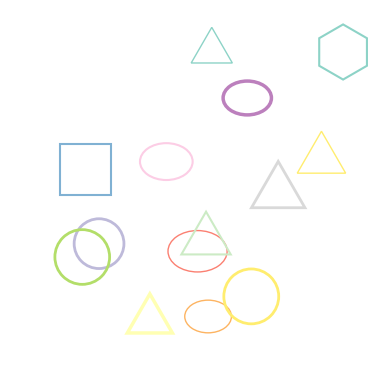[{"shape": "triangle", "thickness": 1, "radius": 0.31, "center": [0.55, 0.867]}, {"shape": "hexagon", "thickness": 1.5, "radius": 0.36, "center": [0.891, 0.865]}, {"shape": "triangle", "thickness": 2.5, "radius": 0.34, "center": [0.389, 0.169]}, {"shape": "circle", "thickness": 2, "radius": 0.32, "center": [0.257, 0.367]}, {"shape": "oval", "thickness": 1, "radius": 0.38, "center": [0.513, 0.347]}, {"shape": "square", "thickness": 1.5, "radius": 0.33, "center": [0.222, 0.561]}, {"shape": "oval", "thickness": 1, "radius": 0.3, "center": [0.54, 0.178]}, {"shape": "circle", "thickness": 2, "radius": 0.36, "center": [0.214, 0.332]}, {"shape": "oval", "thickness": 1.5, "radius": 0.34, "center": [0.432, 0.58]}, {"shape": "triangle", "thickness": 2, "radius": 0.4, "center": [0.723, 0.501]}, {"shape": "oval", "thickness": 2.5, "radius": 0.31, "center": [0.642, 0.746]}, {"shape": "triangle", "thickness": 1.5, "radius": 0.37, "center": [0.535, 0.376]}, {"shape": "circle", "thickness": 2, "radius": 0.36, "center": [0.653, 0.23]}, {"shape": "triangle", "thickness": 1, "radius": 0.36, "center": [0.835, 0.586]}]